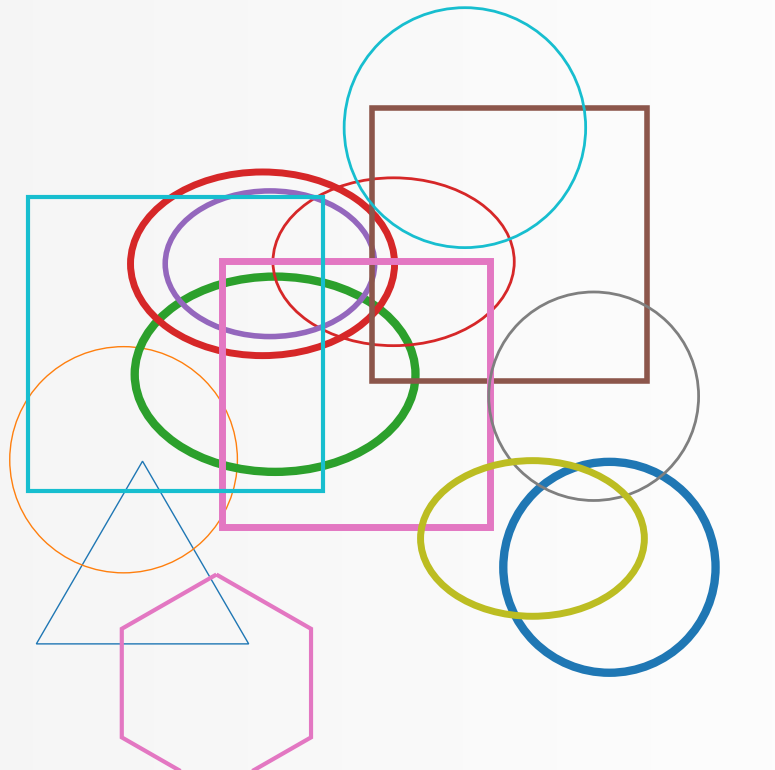[{"shape": "circle", "thickness": 3, "radius": 0.68, "center": [0.786, 0.263]}, {"shape": "triangle", "thickness": 0.5, "radius": 0.79, "center": [0.184, 0.243]}, {"shape": "circle", "thickness": 0.5, "radius": 0.73, "center": [0.159, 0.403]}, {"shape": "oval", "thickness": 3, "radius": 0.91, "center": [0.355, 0.514]}, {"shape": "oval", "thickness": 1, "radius": 0.78, "center": [0.508, 0.66]}, {"shape": "oval", "thickness": 2.5, "radius": 0.85, "center": [0.339, 0.657]}, {"shape": "oval", "thickness": 2, "radius": 0.68, "center": [0.348, 0.657]}, {"shape": "square", "thickness": 2, "radius": 0.89, "center": [0.658, 0.682]}, {"shape": "hexagon", "thickness": 1.5, "radius": 0.7, "center": [0.279, 0.113]}, {"shape": "square", "thickness": 2.5, "radius": 0.86, "center": [0.46, 0.489]}, {"shape": "circle", "thickness": 1, "radius": 0.68, "center": [0.766, 0.485]}, {"shape": "oval", "thickness": 2.5, "radius": 0.72, "center": [0.687, 0.301]}, {"shape": "square", "thickness": 1.5, "radius": 0.95, "center": [0.227, 0.553]}, {"shape": "circle", "thickness": 1, "radius": 0.78, "center": [0.6, 0.834]}]